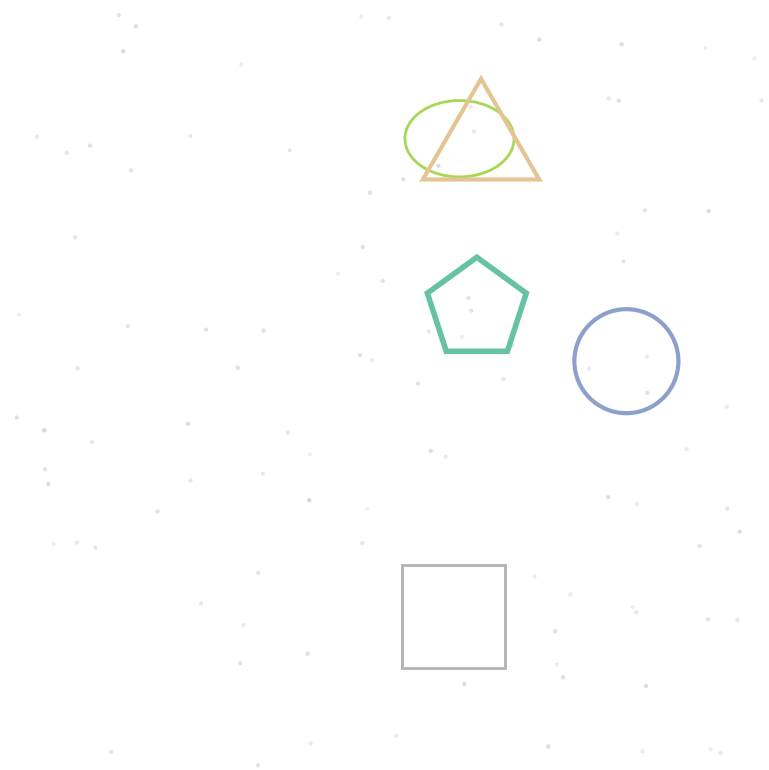[{"shape": "pentagon", "thickness": 2, "radius": 0.34, "center": [0.619, 0.598]}, {"shape": "circle", "thickness": 1.5, "radius": 0.34, "center": [0.813, 0.531]}, {"shape": "oval", "thickness": 1, "radius": 0.35, "center": [0.597, 0.82]}, {"shape": "triangle", "thickness": 1.5, "radius": 0.44, "center": [0.625, 0.81]}, {"shape": "square", "thickness": 1, "radius": 0.33, "center": [0.589, 0.2]}]